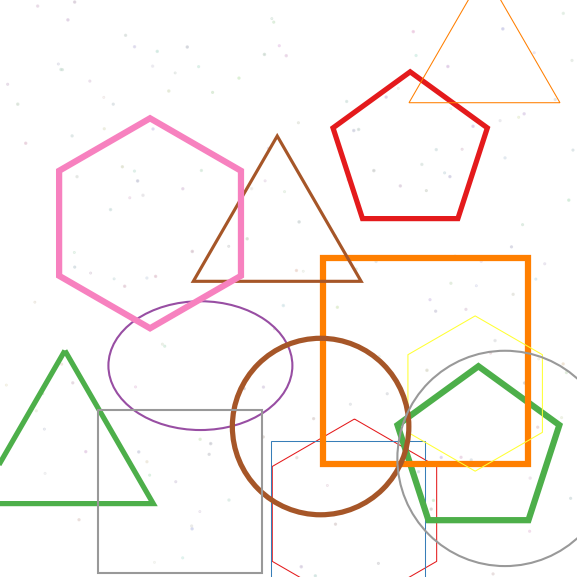[{"shape": "pentagon", "thickness": 2.5, "radius": 0.7, "center": [0.71, 0.734]}, {"shape": "hexagon", "thickness": 0.5, "radius": 0.82, "center": [0.614, 0.109]}, {"shape": "square", "thickness": 0.5, "radius": 0.67, "center": [0.602, 0.102]}, {"shape": "triangle", "thickness": 2.5, "radius": 0.88, "center": [0.112, 0.215]}, {"shape": "pentagon", "thickness": 3, "radius": 0.74, "center": [0.828, 0.218]}, {"shape": "oval", "thickness": 1, "radius": 0.8, "center": [0.347, 0.366]}, {"shape": "triangle", "thickness": 0.5, "radius": 0.75, "center": [0.839, 0.897]}, {"shape": "square", "thickness": 3, "radius": 0.89, "center": [0.737, 0.374]}, {"shape": "hexagon", "thickness": 0.5, "radius": 0.67, "center": [0.823, 0.318]}, {"shape": "circle", "thickness": 2.5, "radius": 0.76, "center": [0.555, 0.261]}, {"shape": "triangle", "thickness": 1.5, "radius": 0.84, "center": [0.48, 0.596]}, {"shape": "hexagon", "thickness": 3, "radius": 0.91, "center": [0.26, 0.612]}, {"shape": "circle", "thickness": 1, "radius": 0.93, "center": [0.875, 0.205]}, {"shape": "square", "thickness": 1, "radius": 0.71, "center": [0.312, 0.148]}]